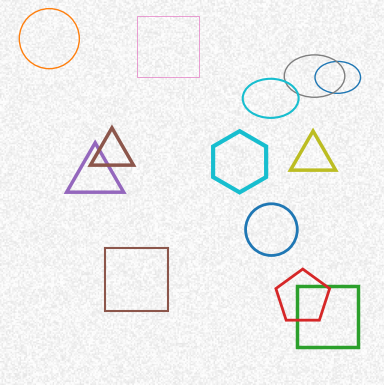[{"shape": "oval", "thickness": 1, "radius": 0.3, "center": [0.877, 0.799]}, {"shape": "circle", "thickness": 2, "radius": 0.34, "center": [0.705, 0.404]}, {"shape": "circle", "thickness": 1, "radius": 0.39, "center": [0.128, 0.9]}, {"shape": "square", "thickness": 2.5, "radius": 0.39, "center": [0.851, 0.178]}, {"shape": "pentagon", "thickness": 2, "radius": 0.37, "center": [0.786, 0.228]}, {"shape": "triangle", "thickness": 2.5, "radius": 0.43, "center": [0.247, 0.544]}, {"shape": "triangle", "thickness": 2.5, "radius": 0.32, "center": [0.291, 0.603]}, {"shape": "square", "thickness": 1.5, "radius": 0.41, "center": [0.354, 0.273]}, {"shape": "square", "thickness": 0.5, "radius": 0.4, "center": [0.437, 0.879]}, {"shape": "oval", "thickness": 1, "radius": 0.39, "center": [0.817, 0.802]}, {"shape": "triangle", "thickness": 2.5, "radius": 0.34, "center": [0.813, 0.592]}, {"shape": "hexagon", "thickness": 3, "radius": 0.4, "center": [0.622, 0.58]}, {"shape": "oval", "thickness": 1.5, "radius": 0.36, "center": [0.703, 0.745]}]